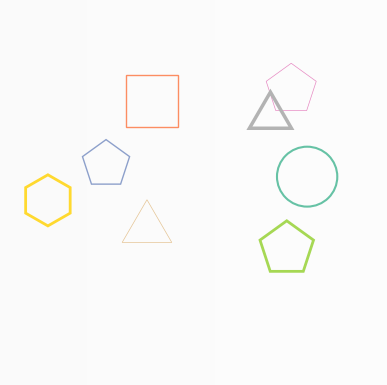[{"shape": "circle", "thickness": 1.5, "radius": 0.39, "center": [0.793, 0.541]}, {"shape": "square", "thickness": 1, "radius": 0.34, "center": [0.392, 0.737]}, {"shape": "pentagon", "thickness": 1, "radius": 0.32, "center": [0.274, 0.573]}, {"shape": "pentagon", "thickness": 0.5, "radius": 0.34, "center": [0.752, 0.768]}, {"shape": "pentagon", "thickness": 2, "radius": 0.36, "center": [0.74, 0.354]}, {"shape": "hexagon", "thickness": 2, "radius": 0.33, "center": [0.124, 0.48]}, {"shape": "triangle", "thickness": 0.5, "radius": 0.37, "center": [0.379, 0.407]}, {"shape": "triangle", "thickness": 2.5, "radius": 0.31, "center": [0.698, 0.698]}]